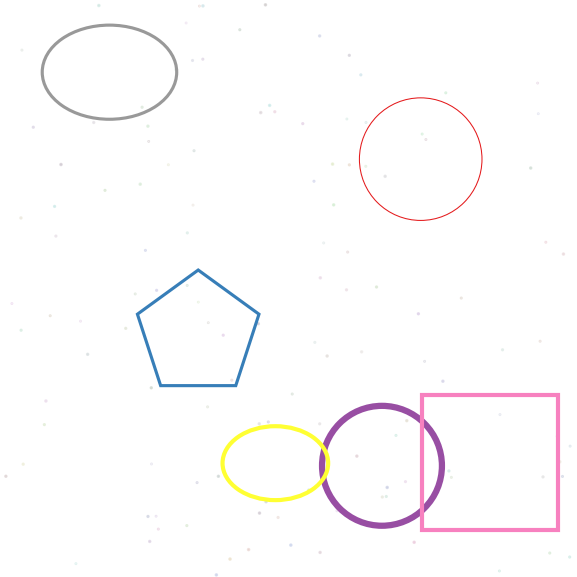[{"shape": "circle", "thickness": 0.5, "radius": 0.53, "center": [0.728, 0.724]}, {"shape": "pentagon", "thickness": 1.5, "radius": 0.55, "center": [0.343, 0.421]}, {"shape": "circle", "thickness": 3, "radius": 0.52, "center": [0.661, 0.193]}, {"shape": "oval", "thickness": 2, "radius": 0.46, "center": [0.477, 0.197]}, {"shape": "square", "thickness": 2, "radius": 0.59, "center": [0.848, 0.198]}, {"shape": "oval", "thickness": 1.5, "radius": 0.58, "center": [0.19, 0.874]}]